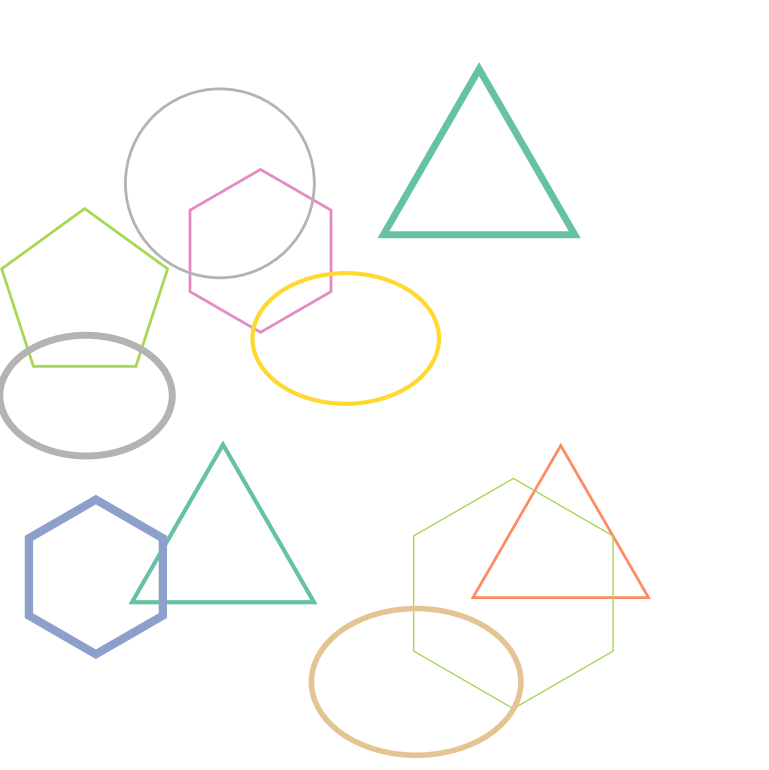[{"shape": "triangle", "thickness": 2.5, "radius": 0.72, "center": [0.622, 0.767]}, {"shape": "triangle", "thickness": 1.5, "radius": 0.68, "center": [0.29, 0.286]}, {"shape": "triangle", "thickness": 1, "radius": 0.66, "center": [0.728, 0.29]}, {"shape": "hexagon", "thickness": 3, "radius": 0.5, "center": [0.125, 0.251]}, {"shape": "hexagon", "thickness": 1, "radius": 0.53, "center": [0.338, 0.674]}, {"shape": "hexagon", "thickness": 0.5, "radius": 0.75, "center": [0.667, 0.229]}, {"shape": "pentagon", "thickness": 1, "radius": 0.57, "center": [0.11, 0.616]}, {"shape": "oval", "thickness": 1.5, "radius": 0.61, "center": [0.449, 0.56]}, {"shape": "oval", "thickness": 2, "radius": 0.68, "center": [0.54, 0.114]}, {"shape": "oval", "thickness": 2.5, "radius": 0.56, "center": [0.112, 0.486]}, {"shape": "circle", "thickness": 1, "radius": 0.61, "center": [0.286, 0.762]}]